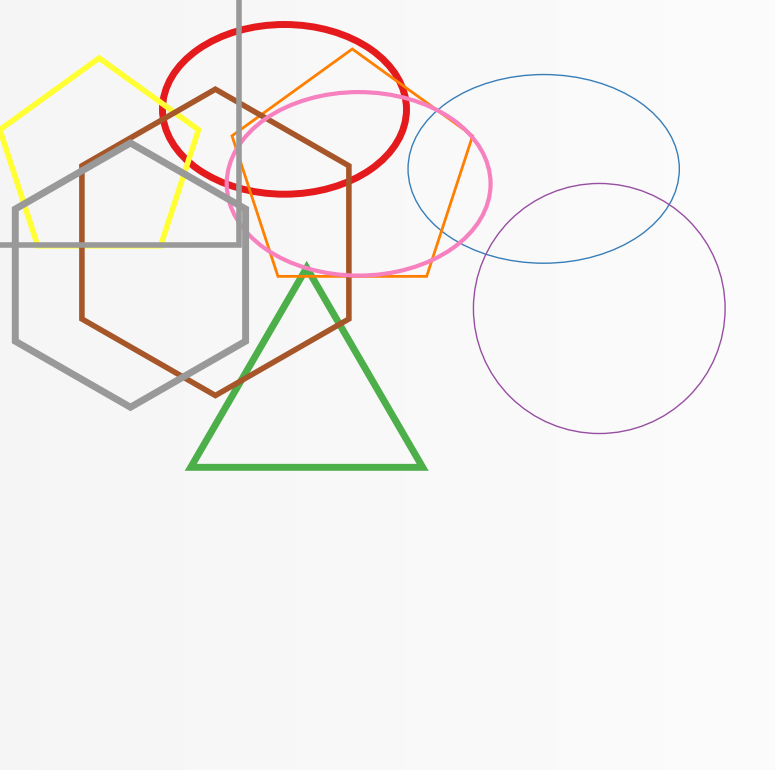[{"shape": "oval", "thickness": 2.5, "radius": 0.79, "center": [0.367, 0.858]}, {"shape": "oval", "thickness": 0.5, "radius": 0.88, "center": [0.702, 0.781]}, {"shape": "triangle", "thickness": 2.5, "radius": 0.86, "center": [0.396, 0.479]}, {"shape": "circle", "thickness": 0.5, "radius": 0.81, "center": [0.773, 0.599]}, {"shape": "pentagon", "thickness": 1, "radius": 0.82, "center": [0.455, 0.773]}, {"shape": "pentagon", "thickness": 2, "radius": 0.67, "center": [0.128, 0.79]}, {"shape": "hexagon", "thickness": 2, "radius": 0.99, "center": [0.278, 0.685]}, {"shape": "oval", "thickness": 1.5, "radius": 0.85, "center": [0.463, 0.761]}, {"shape": "hexagon", "thickness": 2.5, "radius": 0.86, "center": [0.168, 0.643]}, {"shape": "square", "thickness": 2, "radius": 0.94, "center": [0.121, 0.87]}]